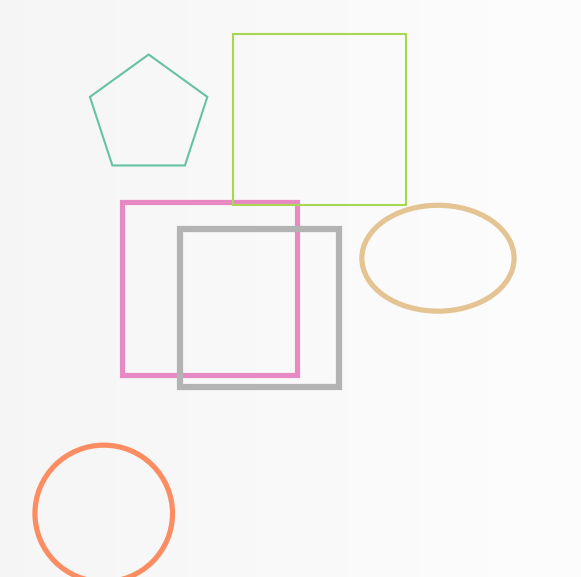[{"shape": "pentagon", "thickness": 1, "radius": 0.53, "center": [0.256, 0.799]}, {"shape": "circle", "thickness": 2.5, "radius": 0.59, "center": [0.178, 0.11]}, {"shape": "square", "thickness": 2.5, "radius": 0.75, "center": [0.36, 0.499]}, {"shape": "square", "thickness": 1, "radius": 0.74, "center": [0.549, 0.792]}, {"shape": "oval", "thickness": 2.5, "radius": 0.65, "center": [0.753, 0.552]}, {"shape": "square", "thickness": 3, "radius": 0.68, "center": [0.446, 0.466]}]